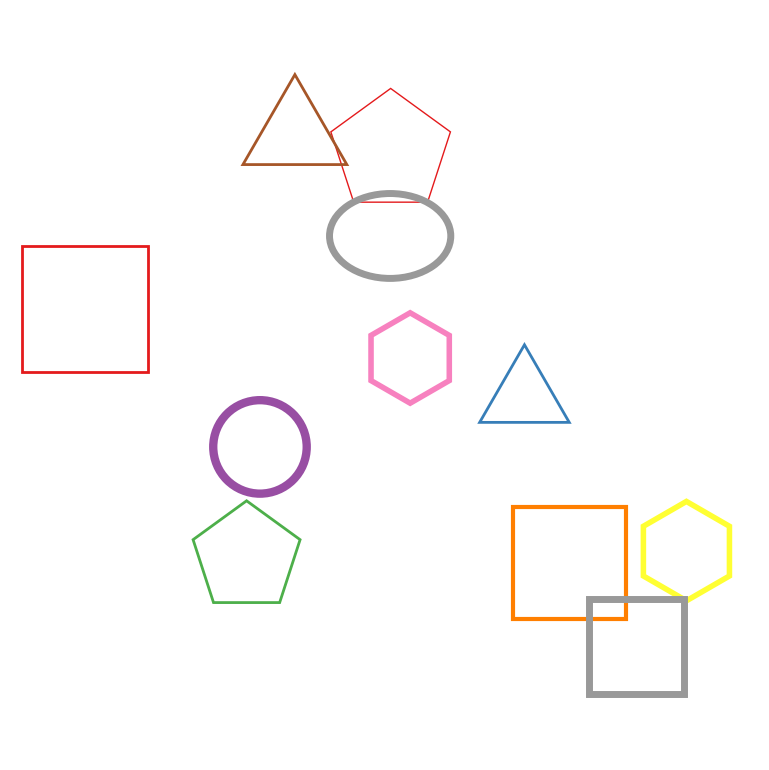[{"shape": "square", "thickness": 1, "radius": 0.41, "center": [0.11, 0.599]}, {"shape": "pentagon", "thickness": 0.5, "radius": 0.41, "center": [0.507, 0.803]}, {"shape": "triangle", "thickness": 1, "radius": 0.34, "center": [0.681, 0.485]}, {"shape": "pentagon", "thickness": 1, "radius": 0.37, "center": [0.32, 0.277]}, {"shape": "circle", "thickness": 3, "radius": 0.3, "center": [0.338, 0.42]}, {"shape": "square", "thickness": 1.5, "radius": 0.36, "center": [0.74, 0.269]}, {"shape": "hexagon", "thickness": 2, "radius": 0.32, "center": [0.891, 0.284]}, {"shape": "triangle", "thickness": 1, "radius": 0.39, "center": [0.383, 0.825]}, {"shape": "hexagon", "thickness": 2, "radius": 0.29, "center": [0.533, 0.535]}, {"shape": "oval", "thickness": 2.5, "radius": 0.39, "center": [0.507, 0.694]}, {"shape": "square", "thickness": 2.5, "radius": 0.31, "center": [0.827, 0.161]}]